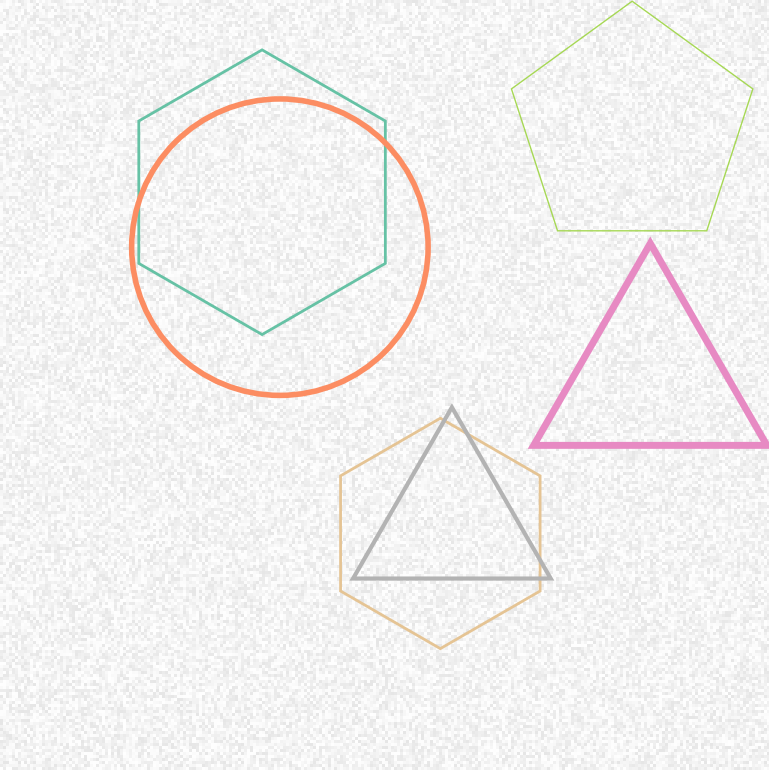[{"shape": "hexagon", "thickness": 1, "radius": 0.92, "center": [0.34, 0.75]}, {"shape": "circle", "thickness": 2, "radius": 0.96, "center": [0.363, 0.679]}, {"shape": "triangle", "thickness": 2.5, "radius": 0.87, "center": [0.845, 0.509]}, {"shape": "pentagon", "thickness": 0.5, "radius": 0.82, "center": [0.821, 0.834]}, {"shape": "hexagon", "thickness": 1, "radius": 0.75, "center": [0.572, 0.307]}, {"shape": "triangle", "thickness": 1.5, "radius": 0.74, "center": [0.587, 0.323]}]